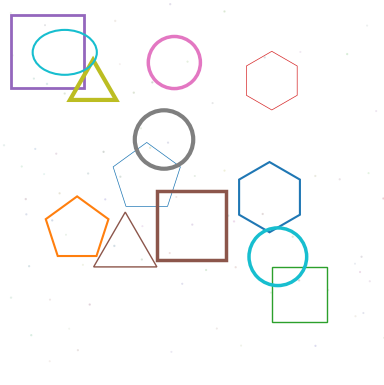[{"shape": "hexagon", "thickness": 1.5, "radius": 0.46, "center": [0.7, 0.488]}, {"shape": "pentagon", "thickness": 0.5, "radius": 0.46, "center": [0.381, 0.538]}, {"shape": "pentagon", "thickness": 1.5, "radius": 0.43, "center": [0.2, 0.404]}, {"shape": "square", "thickness": 1, "radius": 0.36, "center": [0.778, 0.235]}, {"shape": "hexagon", "thickness": 0.5, "radius": 0.38, "center": [0.706, 0.791]}, {"shape": "square", "thickness": 2, "radius": 0.47, "center": [0.124, 0.866]}, {"shape": "square", "thickness": 2.5, "radius": 0.45, "center": [0.498, 0.415]}, {"shape": "triangle", "thickness": 1, "radius": 0.47, "center": [0.325, 0.354]}, {"shape": "circle", "thickness": 2.5, "radius": 0.34, "center": [0.453, 0.838]}, {"shape": "circle", "thickness": 3, "radius": 0.38, "center": [0.426, 0.638]}, {"shape": "triangle", "thickness": 3, "radius": 0.35, "center": [0.242, 0.775]}, {"shape": "oval", "thickness": 1.5, "radius": 0.42, "center": [0.168, 0.864]}, {"shape": "circle", "thickness": 2.5, "radius": 0.37, "center": [0.722, 0.333]}]